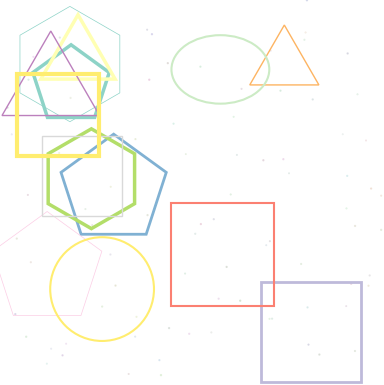[{"shape": "hexagon", "thickness": 0.5, "radius": 0.75, "center": [0.182, 0.834]}, {"shape": "pentagon", "thickness": 2.5, "radius": 0.52, "center": [0.185, 0.779]}, {"shape": "triangle", "thickness": 2.5, "radius": 0.56, "center": [0.203, 0.85]}, {"shape": "square", "thickness": 2, "radius": 0.65, "center": [0.807, 0.138]}, {"shape": "square", "thickness": 1.5, "radius": 0.67, "center": [0.578, 0.338]}, {"shape": "pentagon", "thickness": 2, "radius": 0.72, "center": [0.295, 0.508]}, {"shape": "triangle", "thickness": 1, "radius": 0.52, "center": [0.739, 0.831]}, {"shape": "hexagon", "thickness": 2.5, "radius": 0.65, "center": [0.237, 0.536]}, {"shape": "pentagon", "thickness": 0.5, "radius": 0.75, "center": [0.122, 0.301]}, {"shape": "square", "thickness": 1, "radius": 0.52, "center": [0.212, 0.543]}, {"shape": "triangle", "thickness": 1, "radius": 0.73, "center": [0.132, 0.773]}, {"shape": "oval", "thickness": 1.5, "radius": 0.64, "center": [0.572, 0.82]}, {"shape": "circle", "thickness": 1.5, "radius": 0.67, "center": [0.265, 0.249]}, {"shape": "square", "thickness": 3, "radius": 0.53, "center": [0.151, 0.702]}]